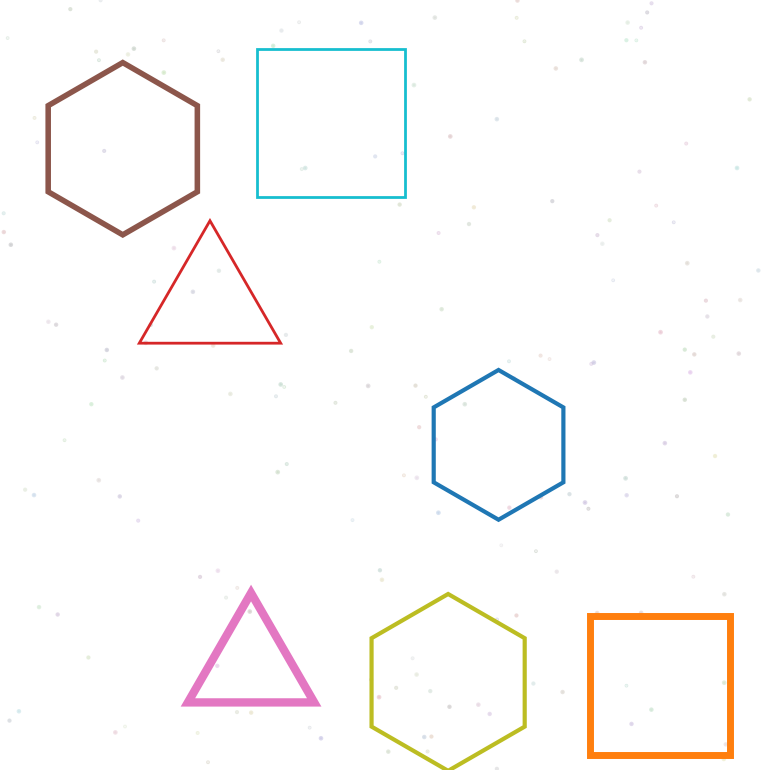[{"shape": "hexagon", "thickness": 1.5, "radius": 0.49, "center": [0.647, 0.422]}, {"shape": "square", "thickness": 2.5, "radius": 0.45, "center": [0.857, 0.11]}, {"shape": "triangle", "thickness": 1, "radius": 0.53, "center": [0.273, 0.607]}, {"shape": "hexagon", "thickness": 2, "radius": 0.56, "center": [0.159, 0.807]}, {"shape": "triangle", "thickness": 3, "radius": 0.47, "center": [0.326, 0.135]}, {"shape": "hexagon", "thickness": 1.5, "radius": 0.57, "center": [0.582, 0.114]}, {"shape": "square", "thickness": 1, "radius": 0.48, "center": [0.43, 0.84]}]